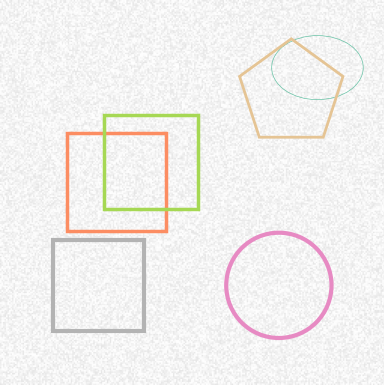[{"shape": "oval", "thickness": 0.5, "radius": 0.59, "center": [0.825, 0.824]}, {"shape": "square", "thickness": 2.5, "radius": 0.64, "center": [0.302, 0.528]}, {"shape": "circle", "thickness": 3, "radius": 0.68, "center": [0.724, 0.259]}, {"shape": "square", "thickness": 2.5, "radius": 0.61, "center": [0.391, 0.579]}, {"shape": "pentagon", "thickness": 2, "radius": 0.71, "center": [0.757, 0.758]}, {"shape": "square", "thickness": 3, "radius": 0.59, "center": [0.256, 0.258]}]